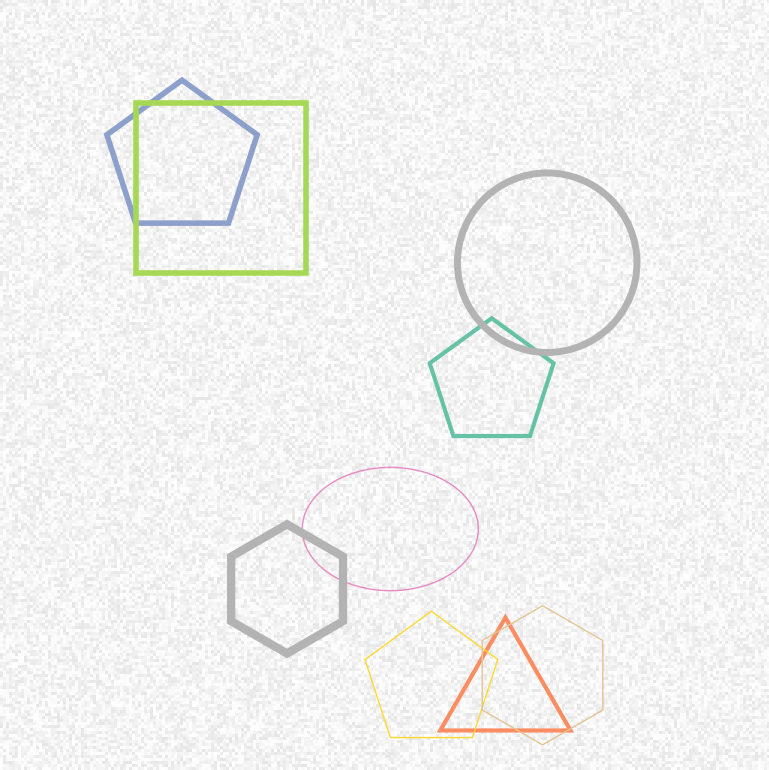[{"shape": "pentagon", "thickness": 1.5, "radius": 0.42, "center": [0.639, 0.502]}, {"shape": "triangle", "thickness": 1.5, "radius": 0.49, "center": [0.656, 0.1]}, {"shape": "pentagon", "thickness": 2, "radius": 0.51, "center": [0.236, 0.793]}, {"shape": "oval", "thickness": 0.5, "radius": 0.57, "center": [0.507, 0.313]}, {"shape": "square", "thickness": 2, "radius": 0.55, "center": [0.287, 0.756]}, {"shape": "pentagon", "thickness": 0.5, "radius": 0.45, "center": [0.56, 0.115]}, {"shape": "hexagon", "thickness": 0.5, "radius": 0.45, "center": [0.705, 0.123]}, {"shape": "circle", "thickness": 2.5, "radius": 0.58, "center": [0.711, 0.659]}, {"shape": "hexagon", "thickness": 3, "radius": 0.42, "center": [0.373, 0.235]}]